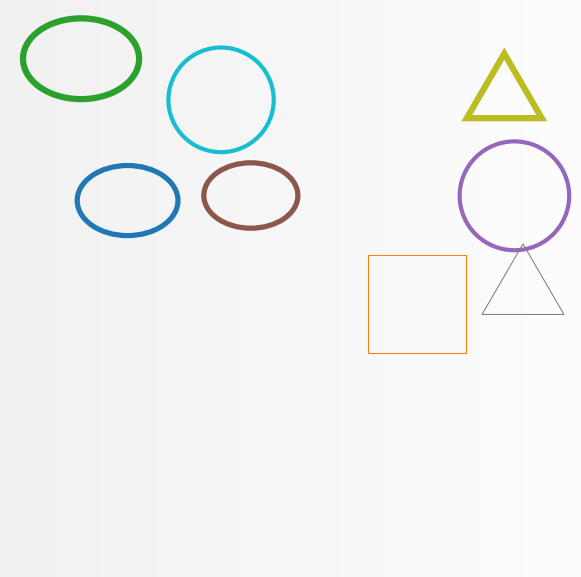[{"shape": "oval", "thickness": 2.5, "radius": 0.43, "center": [0.219, 0.652]}, {"shape": "square", "thickness": 0.5, "radius": 0.42, "center": [0.718, 0.474]}, {"shape": "oval", "thickness": 3, "radius": 0.5, "center": [0.139, 0.897]}, {"shape": "circle", "thickness": 2, "radius": 0.47, "center": [0.885, 0.66]}, {"shape": "oval", "thickness": 2.5, "radius": 0.4, "center": [0.432, 0.661]}, {"shape": "triangle", "thickness": 0.5, "radius": 0.41, "center": [0.9, 0.495]}, {"shape": "triangle", "thickness": 3, "radius": 0.37, "center": [0.868, 0.832]}, {"shape": "circle", "thickness": 2, "radius": 0.45, "center": [0.38, 0.826]}]